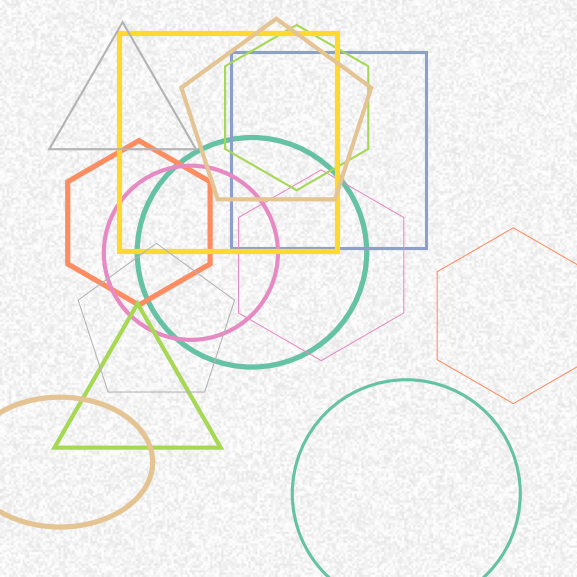[{"shape": "circle", "thickness": 1.5, "radius": 0.99, "center": [0.704, 0.144]}, {"shape": "circle", "thickness": 2.5, "radius": 0.99, "center": [0.436, 0.562]}, {"shape": "hexagon", "thickness": 0.5, "radius": 0.76, "center": [0.889, 0.452]}, {"shape": "hexagon", "thickness": 2.5, "radius": 0.71, "center": [0.241, 0.613]}, {"shape": "square", "thickness": 1.5, "radius": 0.85, "center": [0.569, 0.739]}, {"shape": "circle", "thickness": 2, "radius": 0.75, "center": [0.331, 0.561]}, {"shape": "hexagon", "thickness": 0.5, "radius": 0.83, "center": [0.556, 0.54]}, {"shape": "triangle", "thickness": 2, "radius": 0.83, "center": [0.238, 0.307]}, {"shape": "hexagon", "thickness": 1, "radius": 0.72, "center": [0.514, 0.813]}, {"shape": "square", "thickness": 2.5, "radius": 0.94, "center": [0.395, 0.753]}, {"shape": "pentagon", "thickness": 2, "radius": 0.86, "center": [0.478, 0.794]}, {"shape": "oval", "thickness": 2.5, "radius": 0.8, "center": [0.104, 0.199]}, {"shape": "pentagon", "thickness": 0.5, "radius": 0.71, "center": [0.271, 0.435]}, {"shape": "triangle", "thickness": 1, "radius": 0.73, "center": [0.212, 0.814]}]